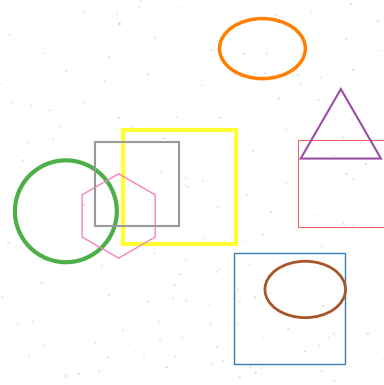[{"shape": "square", "thickness": 0.5, "radius": 0.57, "center": [0.888, 0.523]}, {"shape": "square", "thickness": 1, "radius": 0.72, "center": [0.752, 0.198]}, {"shape": "circle", "thickness": 3, "radius": 0.66, "center": [0.171, 0.451]}, {"shape": "triangle", "thickness": 1.5, "radius": 0.6, "center": [0.885, 0.648]}, {"shape": "oval", "thickness": 2.5, "radius": 0.56, "center": [0.682, 0.874]}, {"shape": "square", "thickness": 3, "radius": 0.74, "center": [0.466, 0.515]}, {"shape": "oval", "thickness": 2, "radius": 0.52, "center": [0.793, 0.248]}, {"shape": "hexagon", "thickness": 1, "radius": 0.55, "center": [0.308, 0.439]}, {"shape": "square", "thickness": 1.5, "radius": 0.55, "center": [0.356, 0.523]}]